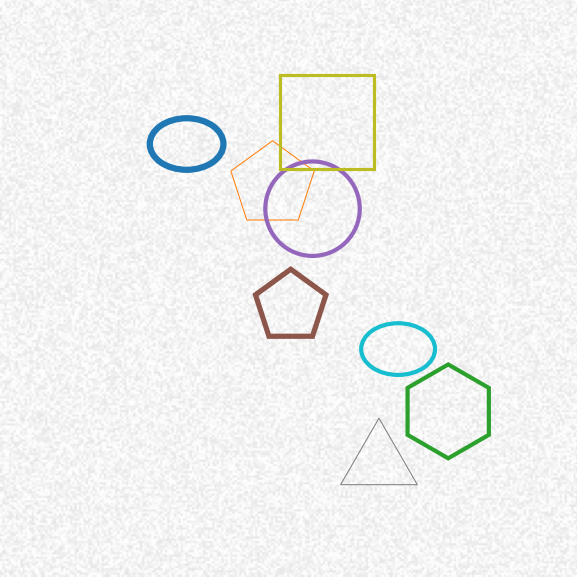[{"shape": "oval", "thickness": 3, "radius": 0.32, "center": [0.323, 0.75]}, {"shape": "pentagon", "thickness": 0.5, "radius": 0.38, "center": [0.472, 0.68]}, {"shape": "hexagon", "thickness": 2, "radius": 0.41, "center": [0.776, 0.287]}, {"shape": "circle", "thickness": 2, "radius": 0.41, "center": [0.541, 0.638]}, {"shape": "pentagon", "thickness": 2.5, "radius": 0.32, "center": [0.503, 0.469]}, {"shape": "triangle", "thickness": 0.5, "radius": 0.38, "center": [0.656, 0.198]}, {"shape": "square", "thickness": 1.5, "radius": 0.41, "center": [0.566, 0.787]}, {"shape": "oval", "thickness": 2, "radius": 0.32, "center": [0.689, 0.395]}]